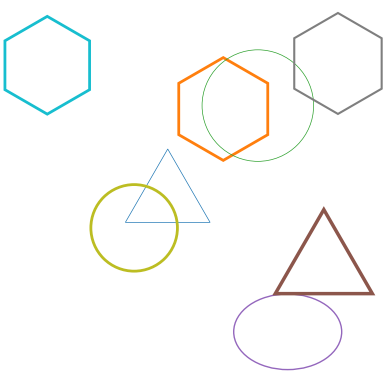[{"shape": "triangle", "thickness": 0.5, "radius": 0.64, "center": [0.436, 0.486]}, {"shape": "hexagon", "thickness": 2, "radius": 0.67, "center": [0.58, 0.717]}, {"shape": "circle", "thickness": 0.5, "radius": 0.72, "center": [0.67, 0.726]}, {"shape": "oval", "thickness": 1, "radius": 0.7, "center": [0.747, 0.138]}, {"shape": "triangle", "thickness": 2.5, "radius": 0.73, "center": [0.841, 0.31]}, {"shape": "hexagon", "thickness": 1.5, "radius": 0.66, "center": [0.878, 0.835]}, {"shape": "circle", "thickness": 2, "radius": 0.56, "center": [0.348, 0.408]}, {"shape": "hexagon", "thickness": 2, "radius": 0.63, "center": [0.123, 0.831]}]